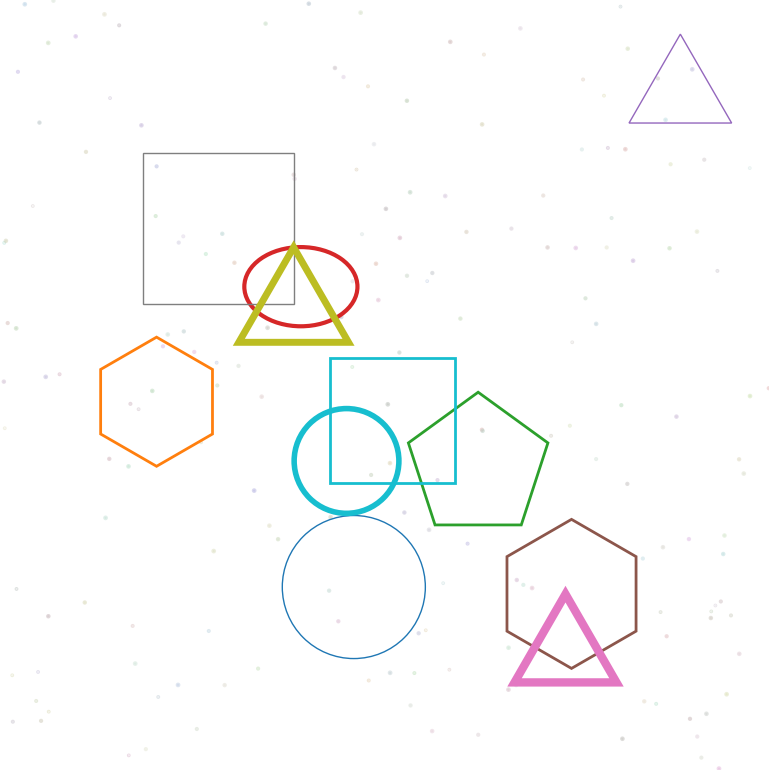[{"shape": "circle", "thickness": 0.5, "radius": 0.46, "center": [0.46, 0.238]}, {"shape": "hexagon", "thickness": 1, "radius": 0.42, "center": [0.203, 0.478]}, {"shape": "pentagon", "thickness": 1, "radius": 0.48, "center": [0.621, 0.395]}, {"shape": "oval", "thickness": 1.5, "radius": 0.37, "center": [0.391, 0.628]}, {"shape": "triangle", "thickness": 0.5, "radius": 0.38, "center": [0.884, 0.879]}, {"shape": "hexagon", "thickness": 1, "radius": 0.48, "center": [0.742, 0.229]}, {"shape": "triangle", "thickness": 3, "radius": 0.38, "center": [0.734, 0.152]}, {"shape": "square", "thickness": 0.5, "radius": 0.49, "center": [0.284, 0.703]}, {"shape": "triangle", "thickness": 2.5, "radius": 0.41, "center": [0.381, 0.597]}, {"shape": "circle", "thickness": 2, "radius": 0.34, "center": [0.45, 0.401]}, {"shape": "square", "thickness": 1, "radius": 0.41, "center": [0.51, 0.454]}]